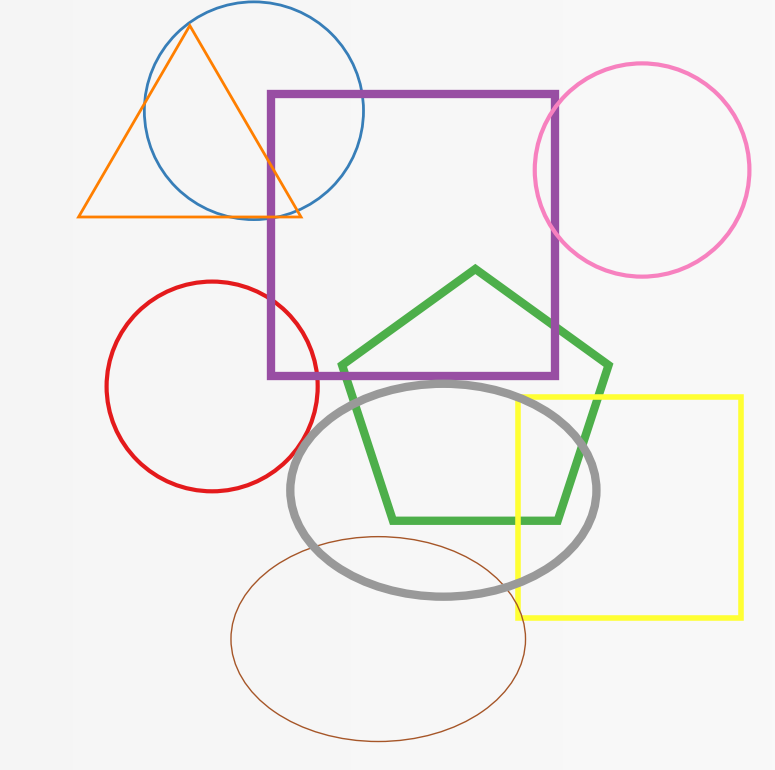[{"shape": "circle", "thickness": 1.5, "radius": 0.68, "center": [0.274, 0.498]}, {"shape": "circle", "thickness": 1, "radius": 0.71, "center": [0.328, 0.856]}, {"shape": "pentagon", "thickness": 3, "radius": 0.9, "center": [0.613, 0.47]}, {"shape": "square", "thickness": 3, "radius": 0.91, "center": [0.533, 0.695]}, {"shape": "triangle", "thickness": 1, "radius": 0.83, "center": [0.245, 0.801]}, {"shape": "square", "thickness": 2, "radius": 0.72, "center": [0.812, 0.34]}, {"shape": "oval", "thickness": 0.5, "radius": 0.95, "center": [0.488, 0.17]}, {"shape": "circle", "thickness": 1.5, "radius": 0.69, "center": [0.828, 0.779]}, {"shape": "oval", "thickness": 3, "radius": 0.99, "center": [0.572, 0.363]}]